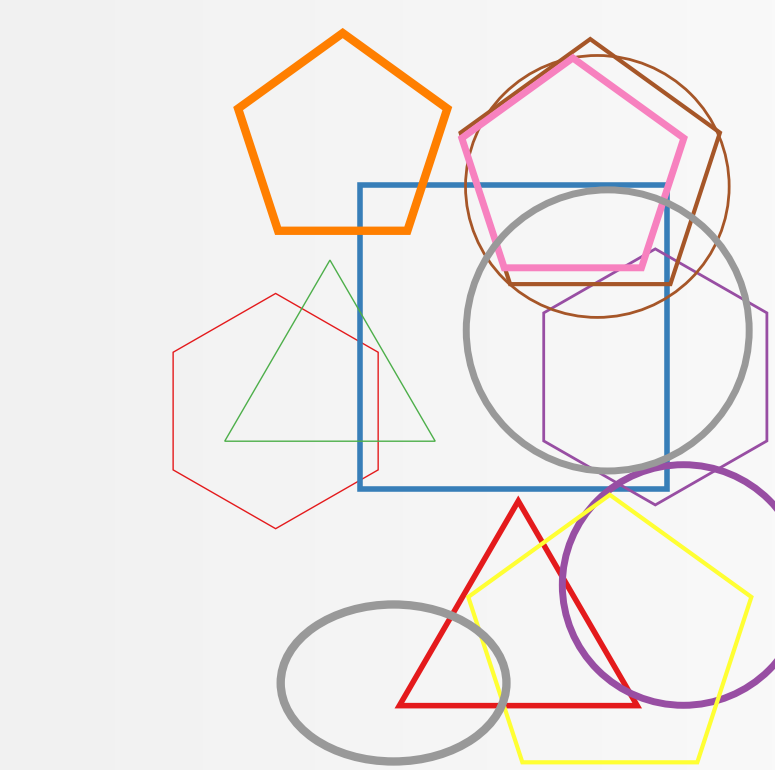[{"shape": "triangle", "thickness": 2, "radius": 0.89, "center": [0.669, 0.172]}, {"shape": "hexagon", "thickness": 0.5, "radius": 0.76, "center": [0.356, 0.466]}, {"shape": "square", "thickness": 2, "radius": 0.99, "center": [0.662, 0.562]}, {"shape": "triangle", "thickness": 0.5, "radius": 0.78, "center": [0.426, 0.505]}, {"shape": "circle", "thickness": 2.5, "radius": 0.78, "center": [0.882, 0.24]}, {"shape": "hexagon", "thickness": 1, "radius": 0.83, "center": [0.846, 0.511]}, {"shape": "pentagon", "thickness": 3, "radius": 0.71, "center": [0.442, 0.815]}, {"shape": "pentagon", "thickness": 1.5, "radius": 0.96, "center": [0.787, 0.165]}, {"shape": "pentagon", "thickness": 1.5, "radius": 0.88, "center": [0.762, 0.773]}, {"shape": "circle", "thickness": 1, "radius": 0.85, "center": [0.771, 0.758]}, {"shape": "pentagon", "thickness": 2.5, "radius": 0.75, "center": [0.739, 0.774]}, {"shape": "circle", "thickness": 2.5, "radius": 0.91, "center": [0.784, 0.571]}, {"shape": "oval", "thickness": 3, "radius": 0.73, "center": [0.508, 0.113]}]